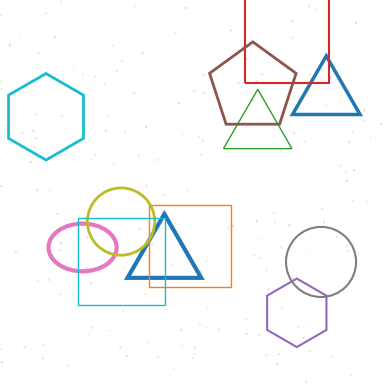[{"shape": "triangle", "thickness": 3, "radius": 0.55, "center": [0.427, 0.334]}, {"shape": "triangle", "thickness": 2.5, "radius": 0.51, "center": [0.847, 0.753]}, {"shape": "square", "thickness": 1, "radius": 0.53, "center": [0.494, 0.361]}, {"shape": "triangle", "thickness": 1, "radius": 0.51, "center": [0.669, 0.665]}, {"shape": "square", "thickness": 1.5, "radius": 0.55, "center": [0.746, 0.894]}, {"shape": "hexagon", "thickness": 1.5, "radius": 0.44, "center": [0.771, 0.188]}, {"shape": "pentagon", "thickness": 2, "radius": 0.59, "center": [0.657, 0.773]}, {"shape": "oval", "thickness": 3, "radius": 0.44, "center": [0.214, 0.357]}, {"shape": "circle", "thickness": 1.5, "radius": 0.46, "center": [0.834, 0.32]}, {"shape": "circle", "thickness": 2, "radius": 0.44, "center": [0.314, 0.425]}, {"shape": "hexagon", "thickness": 2, "radius": 0.56, "center": [0.119, 0.697]}, {"shape": "square", "thickness": 1, "radius": 0.56, "center": [0.317, 0.32]}]